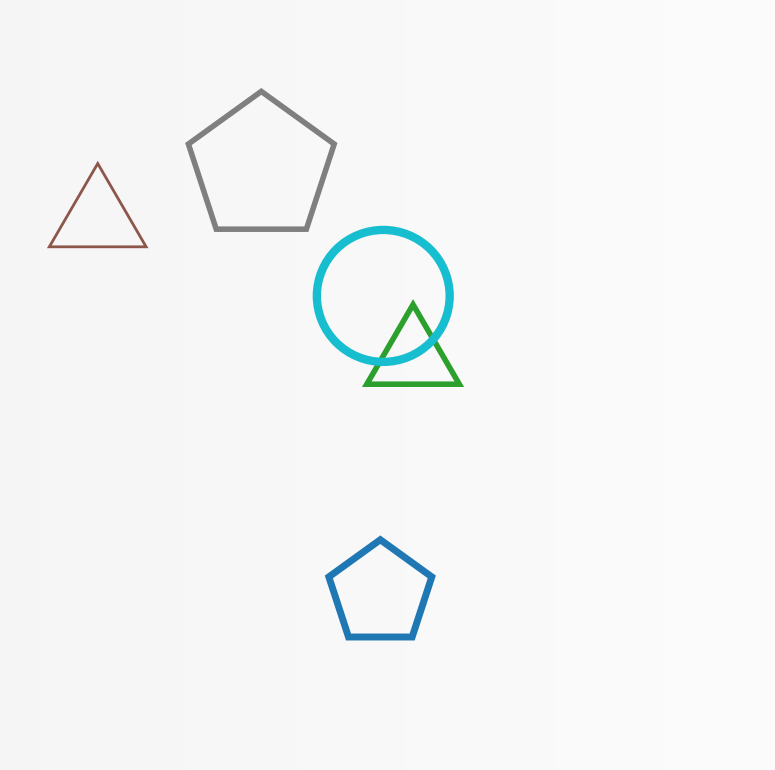[{"shape": "pentagon", "thickness": 2.5, "radius": 0.35, "center": [0.491, 0.229]}, {"shape": "triangle", "thickness": 2, "radius": 0.34, "center": [0.533, 0.535]}, {"shape": "triangle", "thickness": 1, "radius": 0.36, "center": [0.126, 0.716]}, {"shape": "pentagon", "thickness": 2, "radius": 0.49, "center": [0.337, 0.782]}, {"shape": "circle", "thickness": 3, "radius": 0.43, "center": [0.495, 0.616]}]